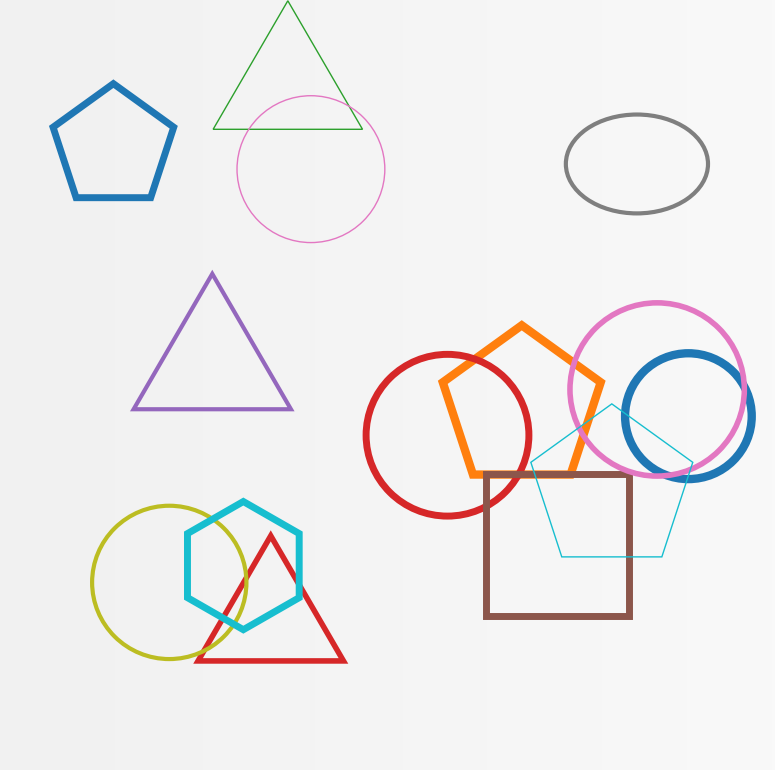[{"shape": "pentagon", "thickness": 2.5, "radius": 0.41, "center": [0.146, 0.809]}, {"shape": "circle", "thickness": 3, "radius": 0.41, "center": [0.888, 0.46]}, {"shape": "pentagon", "thickness": 3, "radius": 0.54, "center": [0.673, 0.47]}, {"shape": "triangle", "thickness": 0.5, "radius": 0.56, "center": [0.371, 0.888]}, {"shape": "triangle", "thickness": 2, "radius": 0.54, "center": [0.349, 0.196]}, {"shape": "circle", "thickness": 2.5, "radius": 0.53, "center": [0.577, 0.435]}, {"shape": "triangle", "thickness": 1.5, "radius": 0.59, "center": [0.274, 0.527]}, {"shape": "square", "thickness": 2.5, "radius": 0.46, "center": [0.719, 0.292]}, {"shape": "circle", "thickness": 0.5, "radius": 0.48, "center": [0.401, 0.78]}, {"shape": "circle", "thickness": 2, "radius": 0.56, "center": [0.848, 0.494]}, {"shape": "oval", "thickness": 1.5, "radius": 0.46, "center": [0.822, 0.787]}, {"shape": "circle", "thickness": 1.5, "radius": 0.5, "center": [0.218, 0.244]}, {"shape": "pentagon", "thickness": 0.5, "radius": 0.55, "center": [0.789, 0.366]}, {"shape": "hexagon", "thickness": 2.5, "radius": 0.42, "center": [0.314, 0.265]}]